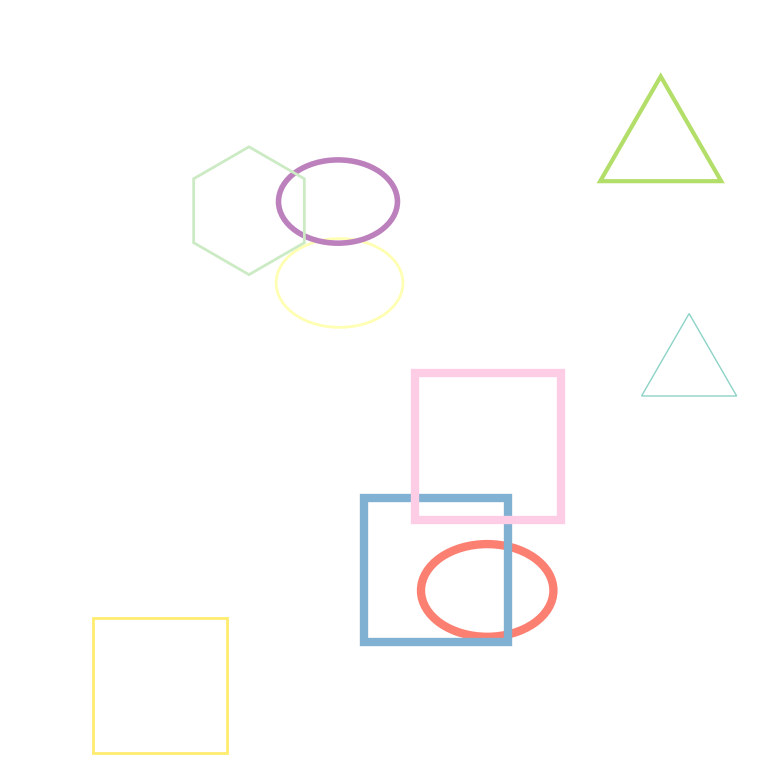[{"shape": "triangle", "thickness": 0.5, "radius": 0.36, "center": [0.895, 0.521]}, {"shape": "oval", "thickness": 1, "radius": 0.41, "center": [0.441, 0.632]}, {"shape": "oval", "thickness": 3, "radius": 0.43, "center": [0.633, 0.233]}, {"shape": "square", "thickness": 3, "radius": 0.47, "center": [0.566, 0.26]}, {"shape": "triangle", "thickness": 1.5, "radius": 0.45, "center": [0.858, 0.81]}, {"shape": "square", "thickness": 3, "radius": 0.48, "center": [0.634, 0.42]}, {"shape": "oval", "thickness": 2, "radius": 0.39, "center": [0.439, 0.738]}, {"shape": "hexagon", "thickness": 1, "radius": 0.41, "center": [0.323, 0.726]}, {"shape": "square", "thickness": 1, "radius": 0.44, "center": [0.208, 0.11]}]